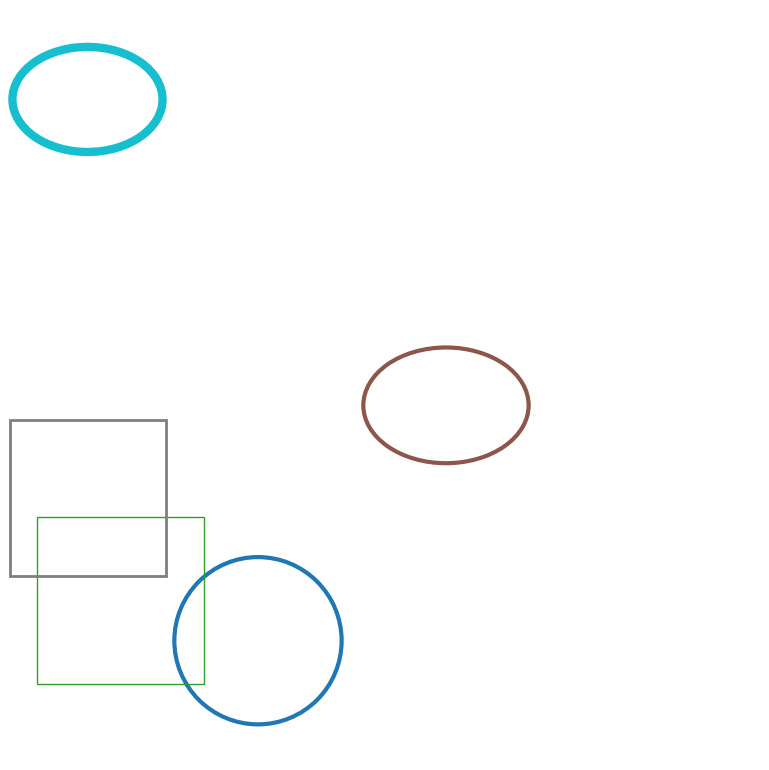[{"shape": "circle", "thickness": 1.5, "radius": 0.54, "center": [0.335, 0.168]}, {"shape": "square", "thickness": 0.5, "radius": 0.54, "center": [0.157, 0.22]}, {"shape": "oval", "thickness": 1.5, "radius": 0.54, "center": [0.579, 0.474]}, {"shape": "square", "thickness": 1, "radius": 0.51, "center": [0.114, 0.353]}, {"shape": "oval", "thickness": 3, "radius": 0.49, "center": [0.114, 0.871]}]